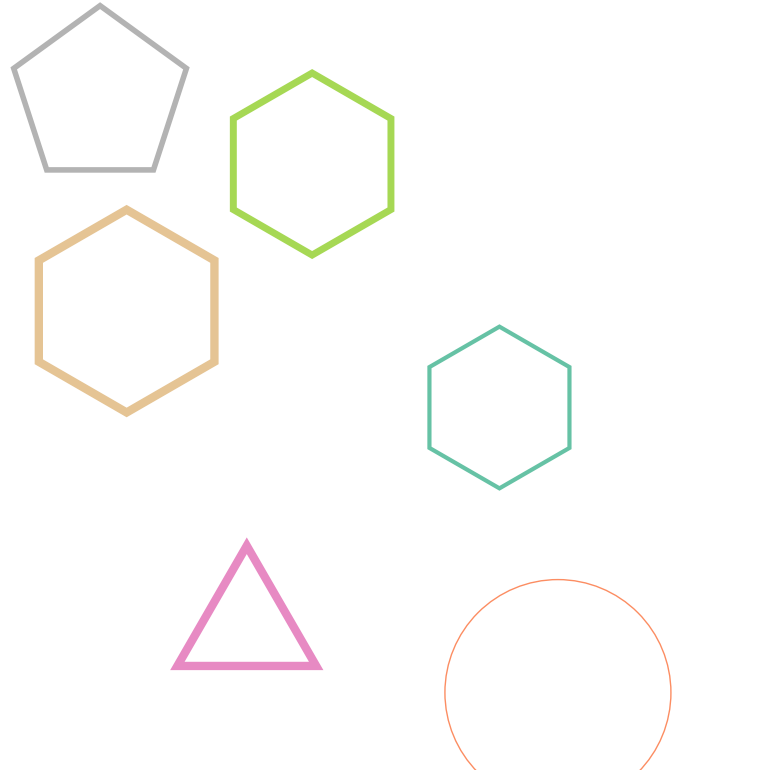[{"shape": "hexagon", "thickness": 1.5, "radius": 0.52, "center": [0.649, 0.471]}, {"shape": "circle", "thickness": 0.5, "radius": 0.73, "center": [0.725, 0.101]}, {"shape": "triangle", "thickness": 3, "radius": 0.52, "center": [0.32, 0.187]}, {"shape": "hexagon", "thickness": 2.5, "radius": 0.59, "center": [0.405, 0.787]}, {"shape": "hexagon", "thickness": 3, "radius": 0.66, "center": [0.164, 0.596]}, {"shape": "pentagon", "thickness": 2, "radius": 0.59, "center": [0.13, 0.875]}]